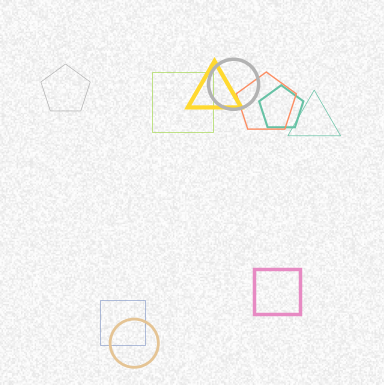[{"shape": "triangle", "thickness": 0.5, "radius": 0.4, "center": [0.816, 0.687]}, {"shape": "pentagon", "thickness": 1.5, "radius": 0.3, "center": [0.731, 0.718]}, {"shape": "pentagon", "thickness": 1, "radius": 0.41, "center": [0.692, 0.731]}, {"shape": "square", "thickness": 0.5, "radius": 0.29, "center": [0.318, 0.163]}, {"shape": "square", "thickness": 2.5, "radius": 0.3, "center": [0.72, 0.243]}, {"shape": "square", "thickness": 0.5, "radius": 0.39, "center": [0.474, 0.735]}, {"shape": "triangle", "thickness": 3, "radius": 0.4, "center": [0.557, 0.761]}, {"shape": "circle", "thickness": 2, "radius": 0.31, "center": [0.349, 0.109]}, {"shape": "pentagon", "thickness": 0.5, "radius": 0.34, "center": [0.17, 0.766]}, {"shape": "circle", "thickness": 2.5, "radius": 0.33, "center": [0.607, 0.781]}]